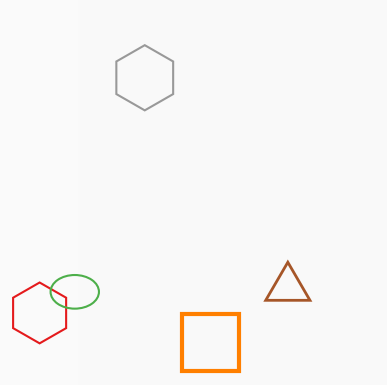[{"shape": "hexagon", "thickness": 1.5, "radius": 0.4, "center": [0.102, 0.187]}, {"shape": "oval", "thickness": 1.5, "radius": 0.31, "center": [0.193, 0.242]}, {"shape": "square", "thickness": 3, "radius": 0.37, "center": [0.544, 0.111]}, {"shape": "triangle", "thickness": 2, "radius": 0.33, "center": [0.743, 0.253]}, {"shape": "hexagon", "thickness": 1.5, "radius": 0.42, "center": [0.374, 0.798]}]